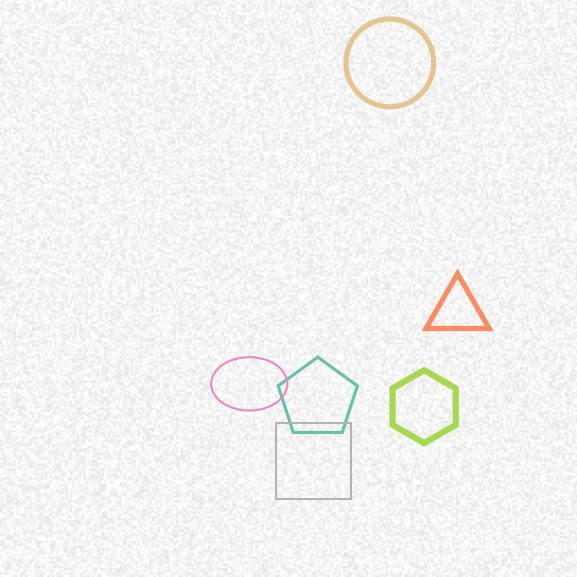[{"shape": "pentagon", "thickness": 1.5, "radius": 0.36, "center": [0.55, 0.309]}, {"shape": "triangle", "thickness": 2.5, "radius": 0.32, "center": [0.792, 0.462]}, {"shape": "oval", "thickness": 1, "radius": 0.33, "center": [0.432, 0.334]}, {"shape": "hexagon", "thickness": 3, "radius": 0.32, "center": [0.734, 0.295]}, {"shape": "circle", "thickness": 2.5, "radius": 0.38, "center": [0.675, 0.89]}, {"shape": "square", "thickness": 1, "radius": 0.33, "center": [0.543, 0.201]}]